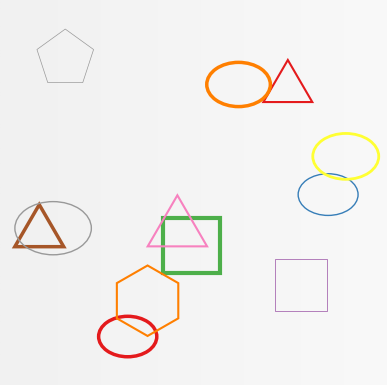[{"shape": "oval", "thickness": 2.5, "radius": 0.38, "center": [0.33, 0.126]}, {"shape": "triangle", "thickness": 1.5, "radius": 0.36, "center": [0.743, 0.771]}, {"shape": "oval", "thickness": 1, "radius": 0.39, "center": [0.847, 0.495]}, {"shape": "square", "thickness": 3, "radius": 0.36, "center": [0.494, 0.362]}, {"shape": "square", "thickness": 0.5, "radius": 0.34, "center": [0.778, 0.259]}, {"shape": "hexagon", "thickness": 1.5, "radius": 0.46, "center": [0.381, 0.219]}, {"shape": "oval", "thickness": 2.5, "radius": 0.41, "center": [0.616, 0.781]}, {"shape": "oval", "thickness": 2, "radius": 0.43, "center": [0.892, 0.594]}, {"shape": "triangle", "thickness": 2.5, "radius": 0.36, "center": [0.101, 0.396]}, {"shape": "triangle", "thickness": 1.5, "radius": 0.44, "center": [0.458, 0.404]}, {"shape": "oval", "thickness": 1, "radius": 0.49, "center": [0.137, 0.407]}, {"shape": "pentagon", "thickness": 0.5, "radius": 0.38, "center": [0.168, 0.848]}]